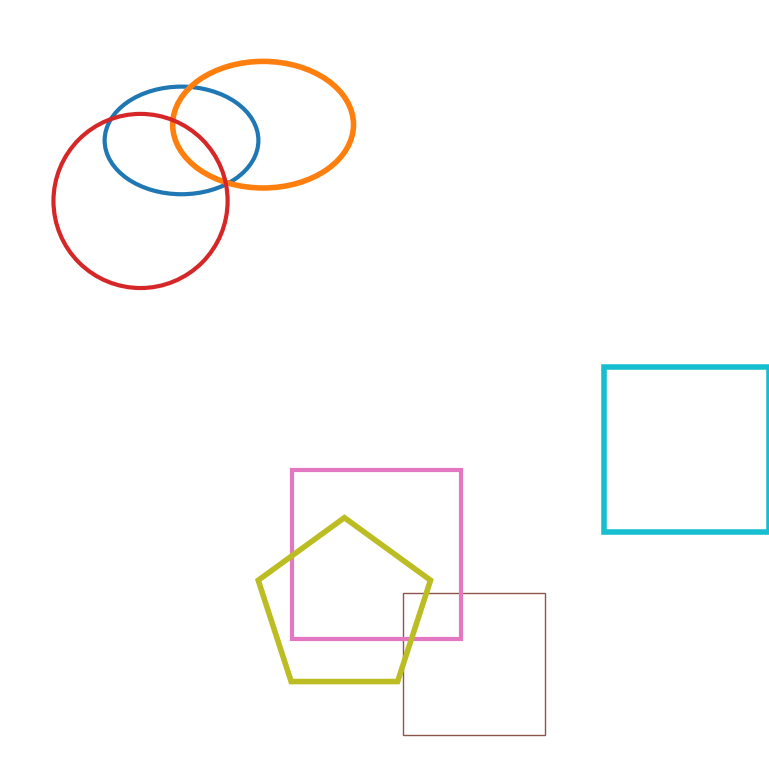[{"shape": "oval", "thickness": 1.5, "radius": 0.5, "center": [0.236, 0.818]}, {"shape": "oval", "thickness": 2, "radius": 0.59, "center": [0.342, 0.838]}, {"shape": "circle", "thickness": 1.5, "radius": 0.57, "center": [0.183, 0.739]}, {"shape": "square", "thickness": 0.5, "radius": 0.46, "center": [0.615, 0.137]}, {"shape": "square", "thickness": 1.5, "radius": 0.55, "center": [0.489, 0.28]}, {"shape": "pentagon", "thickness": 2, "radius": 0.59, "center": [0.447, 0.21]}, {"shape": "square", "thickness": 2, "radius": 0.54, "center": [0.892, 0.417]}]